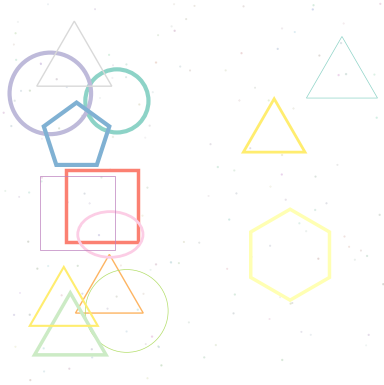[{"shape": "triangle", "thickness": 0.5, "radius": 0.53, "center": [0.888, 0.799]}, {"shape": "circle", "thickness": 3, "radius": 0.41, "center": [0.304, 0.738]}, {"shape": "hexagon", "thickness": 2.5, "radius": 0.59, "center": [0.754, 0.338]}, {"shape": "circle", "thickness": 3, "radius": 0.53, "center": [0.131, 0.757]}, {"shape": "square", "thickness": 2.5, "radius": 0.47, "center": [0.265, 0.465]}, {"shape": "pentagon", "thickness": 3, "radius": 0.45, "center": [0.199, 0.644]}, {"shape": "triangle", "thickness": 1, "radius": 0.51, "center": [0.284, 0.238]}, {"shape": "circle", "thickness": 0.5, "radius": 0.54, "center": [0.329, 0.192]}, {"shape": "oval", "thickness": 2, "radius": 0.42, "center": [0.287, 0.391]}, {"shape": "triangle", "thickness": 1, "radius": 0.56, "center": [0.193, 0.832]}, {"shape": "square", "thickness": 0.5, "radius": 0.48, "center": [0.201, 0.446]}, {"shape": "triangle", "thickness": 2.5, "radius": 0.54, "center": [0.183, 0.132]}, {"shape": "triangle", "thickness": 1.5, "radius": 0.51, "center": [0.166, 0.205]}, {"shape": "triangle", "thickness": 2, "radius": 0.46, "center": [0.712, 0.651]}]